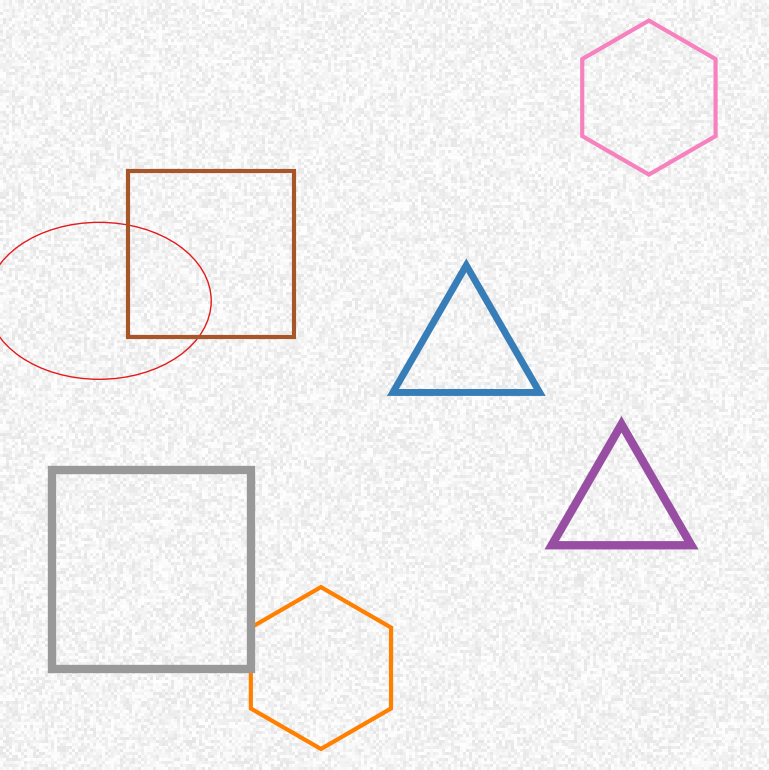[{"shape": "oval", "thickness": 0.5, "radius": 0.73, "center": [0.129, 0.609]}, {"shape": "triangle", "thickness": 2.5, "radius": 0.55, "center": [0.606, 0.545]}, {"shape": "triangle", "thickness": 3, "radius": 0.52, "center": [0.807, 0.344]}, {"shape": "hexagon", "thickness": 1.5, "radius": 0.53, "center": [0.417, 0.132]}, {"shape": "square", "thickness": 1.5, "radius": 0.54, "center": [0.274, 0.67]}, {"shape": "hexagon", "thickness": 1.5, "radius": 0.5, "center": [0.843, 0.873]}, {"shape": "square", "thickness": 3, "radius": 0.65, "center": [0.196, 0.261]}]